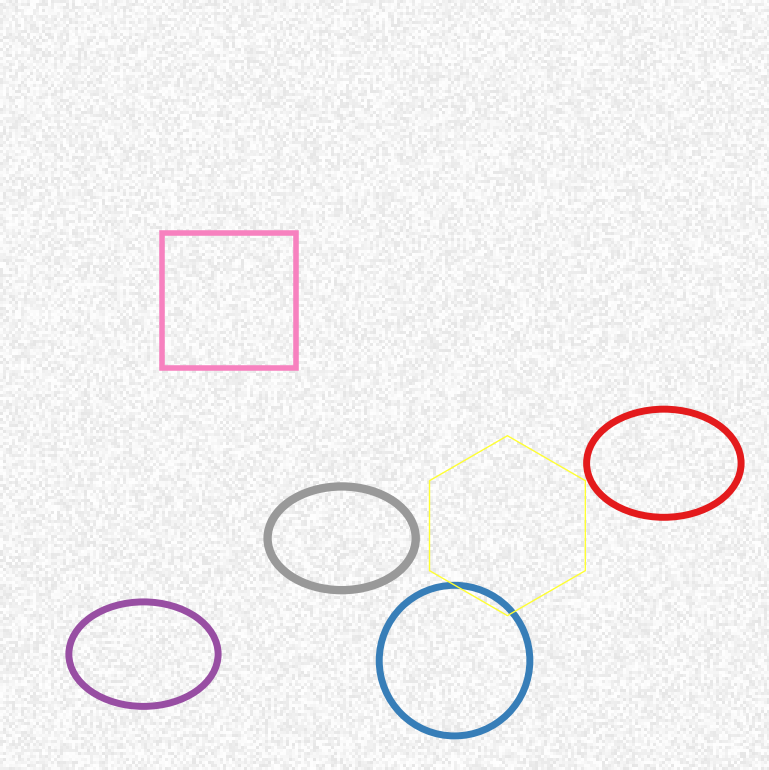[{"shape": "oval", "thickness": 2.5, "radius": 0.5, "center": [0.862, 0.398]}, {"shape": "circle", "thickness": 2.5, "radius": 0.49, "center": [0.59, 0.142]}, {"shape": "oval", "thickness": 2.5, "radius": 0.48, "center": [0.186, 0.15]}, {"shape": "hexagon", "thickness": 0.5, "radius": 0.58, "center": [0.659, 0.317]}, {"shape": "square", "thickness": 2, "radius": 0.44, "center": [0.297, 0.61]}, {"shape": "oval", "thickness": 3, "radius": 0.48, "center": [0.444, 0.301]}]